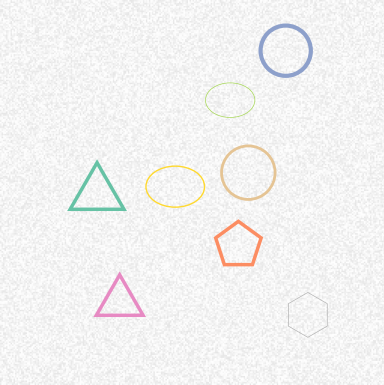[{"shape": "triangle", "thickness": 2.5, "radius": 0.4, "center": [0.252, 0.497]}, {"shape": "pentagon", "thickness": 2.5, "radius": 0.31, "center": [0.619, 0.363]}, {"shape": "circle", "thickness": 3, "radius": 0.33, "center": [0.742, 0.868]}, {"shape": "triangle", "thickness": 2.5, "radius": 0.35, "center": [0.311, 0.216]}, {"shape": "oval", "thickness": 0.5, "radius": 0.32, "center": [0.598, 0.74]}, {"shape": "oval", "thickness": 1, "radius": 0.38, "center": [0.455, 0.515]}, {"shape": "circle", "thickness": 2, "radius": 0.35, "center": [0.645, 0.551]}, {"shape": "hexagon", "thickness": 0.5, "radius": 0.29, "center": [0.8, 0.182]}]